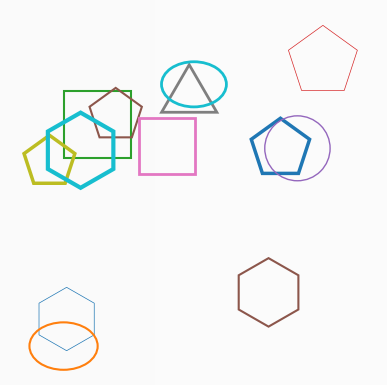[{"shape": "hexagon", "thickness": 0.5, "radius": 0.41, "center": [0.172, 0.171]}, {"shape": "pentagon", "thickness": 2.5, "radius": 0.4, "center": [0.724, 0.614]}, {"shape": "oval", "thickness": 1.5, "radius": 0.44, "center": [0.164, 0.101]}, {"shape": "square", "thickness": 1.5, "radius": 0.44, "center": [0.252, 0.677]}, {"shape": "pentagon", "thickness": 0.5, "radius": 0.47, "center": [0.833, 0.841]}, {"shape": "circle", "thickness": 1, "radius": 0.42, "center": [0.768, 0.615]}, {"shape": "hexagon", "thickness": 1.5, "radius": 0.44, "center": [0.693, 0.241]}, {"shape": "pentagon", "thickness": 1.5, "radius": 0.35, "center": [0.299, 0.701]}, {"shape": "square", "thickness": 2, "radius": 0.36, "center": [0.431, 0.621]}, {"shape": "triangle", "thickness": 2, "radius": 0.41, "center": [0.488, 0.75]}, {"shape": "pentagon", "thickness": 2.5, "radius": 0.34, "center": [0.128, 0.58]}, {"shape": "oval", "thickness": 2, "radius": 0.42, "center": [0.501, 0.781]}, {"shape": "hexagon", "thickness": 3, "radius": 0.49, "center": [0.208, 0.61]}]